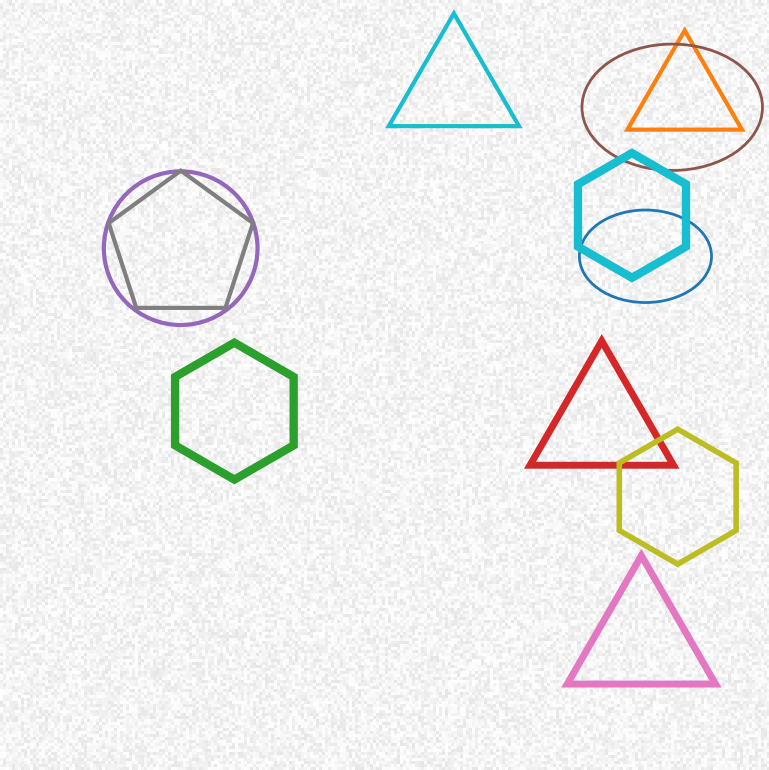[{"shape": "oval", "thickness": 1, "radius": 0.43, "center": [0.838, 0.667]}, {"shape": "triangle", "thickness": 1.5, "radius": 0.43, "center": [0.889, 0.875]}, {"shape": "hexagon", "thickness": 3, "radius": 0.44, "center": [0.304, 0.466]}, {"shape": "triangle", "thickness": 2.5, "radius": 0.54, "center": [0.781, 0.45]}, {"shape": "circle", "thickness": 1.5, "radius": 0.5, "center": [0.235, 0.678]}, {"shape": "oval", "thickness": 1, "radius": 0.59, "center": [0.873, 0.861]}, {"shape": "triangle", "thickness": 2.5, "radius": 0.56, "center": [0.833, 0.167]}, {"shape": "pentagon", "thickness": 1.5, "radius": 0.49, "center": [0.235, 0.68]}, {"shape": "hexagon", "thickness": 2, "radius": 0.44, "center": [0.88, 0.355]}, {"shape": "triangle", "thickness": 1.5, "radius": 0.49, "center": [0.589, 0.885]}, {"shape": "hexagon", "thickness": 3, "radius": 0.41, "center": [0.821, 0.72]}]